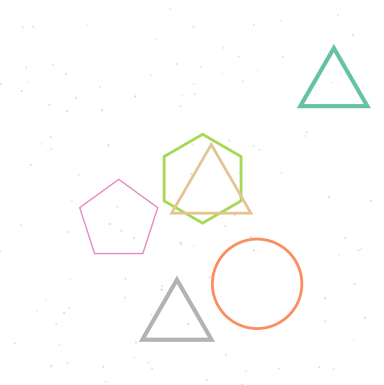[{"shape": "triangle", "thickness": 3, "radius": 0.5, "center": [0.867, 0.775]}, {"shape": "circle", "thickness": 2, "radius": 0.58, "center": [0.668, 0.263]}, {"shape": "pentagon", "thickness": 1, "radius": 0.53, "center": [0.308, 0.428]}, {"shape": "hexagon", "thickness": 2, "radius": 0.58, "center": [0.526, 0.536]}, {"shape": "triangle", "thickness": 2, "radius": 0.59, "center": [0.549, 0.506]}, {"shape": "triangle", "thickness": 3, "radius": 0.52, "center": [0.46, 0.17]}]